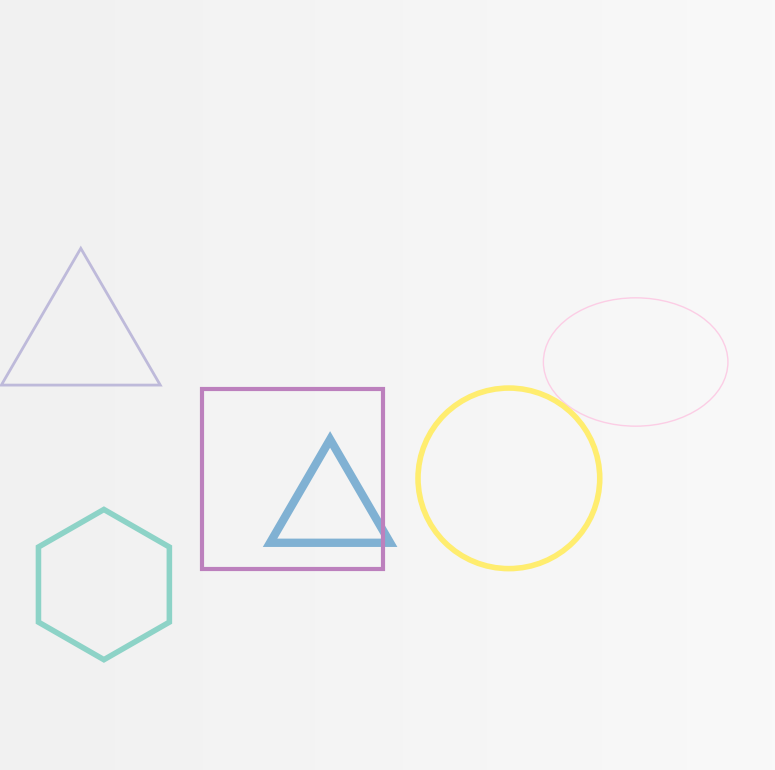[{"shape": "hexagon", "thickness": 2, "radius": 0.49, "center": [0.134, 0.241]}, {"shape": "triangle", "thickness": 1, "radius": 0.59, "center": [0.104, 0.559]}, {"shape": "triangle", "thickness": 3, "radius": 0.45, "center": [0.426, 0.34]}, {"shape": "oval", "thickness": 0.5, "radius": 0.6, "center": [0.82, 0.53]}, {"shape": "square", "thickness": 1.5, "radius": 0.59, "center": [0.378, 0.378]}, {"shape": "circle", "thickness": 2, "radius": 0.59, "center": [0.657, 0.379]}]